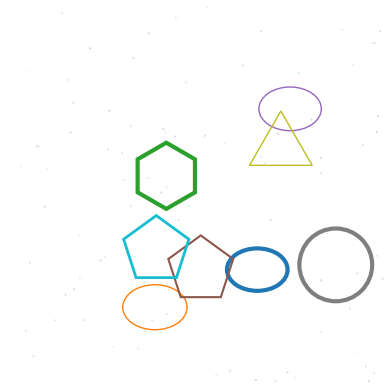[{"shape": "oval", "thickness": 3, "radius": 0.39, "center": [0.668, 0.3]}, {"shape": "oval", "thickness": 1, "radius": 0.42, "center": [0.402, 0.202]}, {"shape": "hexagon", "thickness": 3, "radius": 0.43, "center": [0.432, 0.543]}, {"shape": "oval", "thickness": 1, "radius": 0.41, "center": [0.754, 0.717]}, {"shape": "pentagon", "thickness": 1.5, "radius": 0.44, "center": [0.521, 0.3]}, {"shape": "circle", "thickness": 3, "radius": 0.47, "center": [0.872, 0.312]}, {"shape": "triangle", "thickness": 1, "radius": 0.47, "center": [0.729, 0.618]}, {"shape": "pentagon", "thickness": 2, "radius": 0.45, "center": [0.406, 0.351]}]